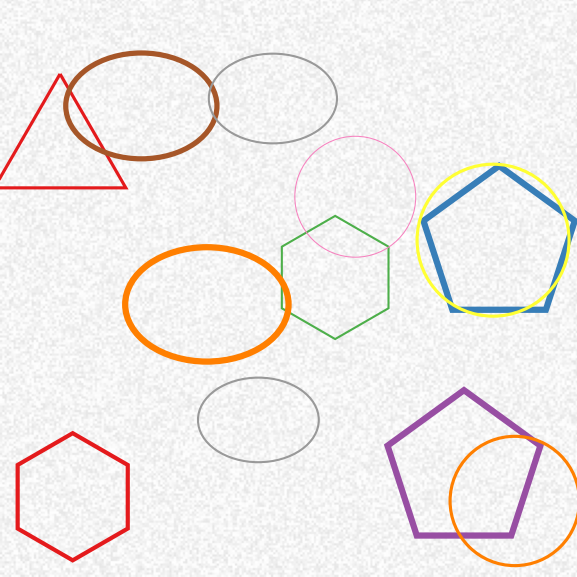[{"shape": "hexagon", "thickness": 2, "radius": 0.55, "center": [0.126, 0.139]}, {"shape": "triangle", "thickness": 1.5, "radius": 0.66, "center": [0.104, 0.74]}, {"shape": "pentagon", "thickness": 3, "radius": 0.69, "center": [0.864, 0.574]}, {"shape": "hexagon", "thickness": 1, "radius": 0.53, "center": [0.58, 0.519]}, {"shape": "pentagon", "thickness": 3, "radius": 0.7, "center": [0.803, 0.184]}, {"shape": "circle", "thickness": 1.5, "radius": 0.56, "center": [0.891, 0.132]}, {"shape": "oval", "thickness": 3, "radius": 0.71, "center": [0.358, 0.472]}, {"shape": "circle", "thickness": 1.5, "radius": 0.66, "center": [0.854, 0.583]}, {"shape": "oval", "thickness": 2.5, "radius": 0.65, "center": [0.245, 0.816]}, {"shape": "circle", "thickness": 0.5, "radius": 0.52, "center": [0.615, 0.658]}, {"shape": "oval", "thickness": 1, "radius": 0.55, "center": [0.473, 0.829]}, {"shape": "oval", "thickness": 1, "radius": 0.52, "center": [0.447, 0.272]}]